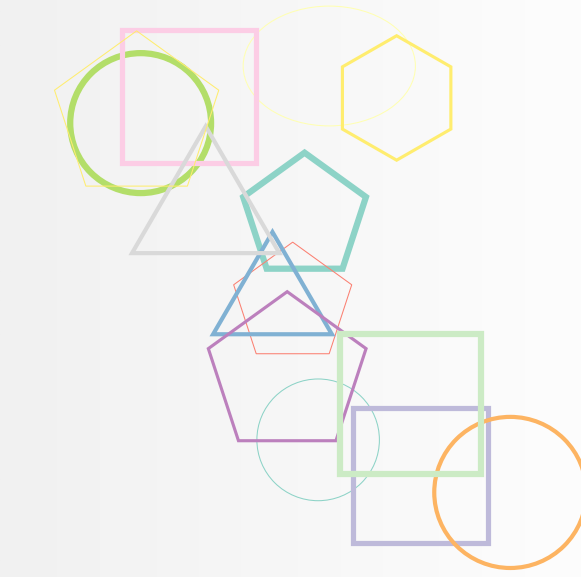[{"shape": "circle", "thickness": 0.5, "radius": 0.53, "center": [0.547, 0.238]}, {"shape": "pentagon", "thickness": 3, "radius": 0.56, "center": [0.524, 0.624]}, {"shape": "oval", "thickness": 0.5, "radius": 0.74, "center": [0.567, 0.885]}, {"shape": "square", "thickness": 2.5, "radius": 0.58, "center": [0.723, 0.176]}, {"shape": "pentagon", "thickness": 0.5, "radius": 0.53, "center": [0.504, 0.473]}, {"shape": "triangle", "thickness": 2, "radius": 0.59, "center": [0.469, 0.479]}, {"shape": "circle", "thickness": 2, "radius": 0.65, "center": [0.878, 0.146]}, {"shape": "circle", "thickness": 3, "radius": 0.61, "center": [0.242, 0.786]}, {"shape": "square", "thickness": 2.5, "radius": 0.58, "center": [0.326, 0.831]}, {"shape": "triangle", "thickness": 2, "radius": 0.73, "center": [0.354, 0.634]}, {"shape": "pentagon", "thickness": 1.5, "radius": 0.71, "center": [0.494, 0.351]}, {"shape": "square", "thickness": 3, "radius": 0.61, "center": [0.707, 0.3]}, {"shape": "pentagon", "thickness": 0.5, "radius": 0.74, "center": [0.235, 0.797]}, {"shape": "hexagon", "thickness": 1.5, "radius": 0.54, "center": [0.682, 0.83]}]